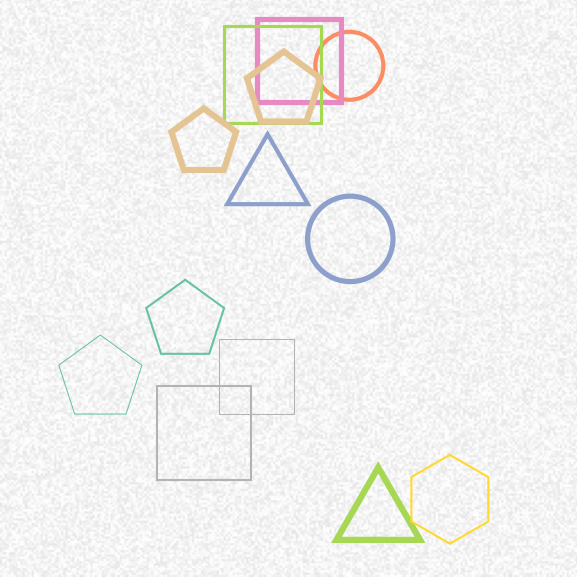[{"shape": "pentagon", "thickness": 0.5, "radius": 0.38, "center": [0.174, 0.343]}, {"shape": "pentagon", "thickness": 1, "radius": 0.35, "center": [0.321, 0.444]}, {"shape": "circle", "thickness": 2, "radius": 0.29, "center": [0.605, 0.885]}, {"shape": "circle", "thickness": 2.5, "radius": 0.37, "center": [0.607, 0.585]}, {"shape": "triangle", "thickness": 2, "radius": 0.4, "center": [0.463, 0.686]}, {"shape": "square", "thickness": 2.5, "radius": 0.36, "center": [0.518, 0.894]}, {"shape": "triangle", "thickness": 3, "radius": 0.42, "center": [0.655, 0.106]}, {"shape": "square", "thickness": 1.5, "radius": 0.42, "center": [0.472, 0.87]}, {"shape": "hexagon", "thickness": 1, "radius": 0.38, "center": [0.779, 0.135]}, {"shape": "pentagon", "thickness": 3, "radius": 0.29, "center": [0.353, 0.752]}, {"shape": "pentagon", "thickness": 3, "radius": 0.33, "center": [0.491, 0.843]}, {"shape": "square", "thickness": 1, "radius": 0.41, "center": [0.353, 0.25]}, {"shape": "square", "thickness": 0.5, "radius": 0.32, "center": [0.445, 0.347]}]